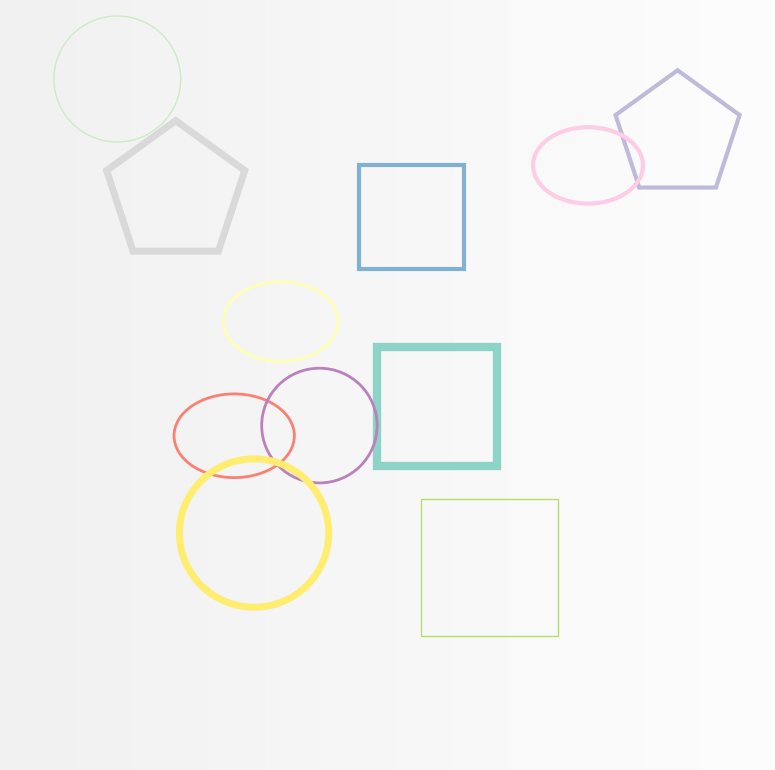[{"shape": "square", "thickness": 3, "radius": 0.39, "center": [0.564, 0.472]}, {"shape": "oval", "thickness": 1, "radius": 0.37, "center": [0.362, 0.582]}, {"shape": "pentagon", "thickness": 1.5, "radius": 0.42, "center": [0.874, 0.825]}, {"shape": "oval", "thickness": 1, "radius": 0.39, "center": [0.302, 0.434]}, {"shape": "square", "thickness": 1.5, "radius": 0.34, "center": [0.53, 0.718]}, {"shape": "square", "thickness": 0.5, "radius": 0.44, "center": [0.632, 0.263]}, {"shape": "oval", "thickness": 1.5, "radius": 0.35, "center": [0.759, 0.785]}, {"shape": "pentagon", "thickness": 2.5, "radius": 0.47, "center": [0.227, 0.75]}, {"shape": "circle", "thickness": 1, "radius": 0.37, "center": [0.412, 0.447]}, {"shape": "circle", "thickness": 0.5, "radius": 0.41, "center": [0.151, 0.897]}, {"shape": "circle", "thickness": 2.5, "radius": 0.48, "center": [0.328, 0.308]}]